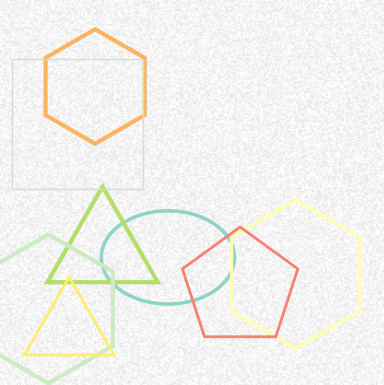[{"shape": "oval", "thickness": 2.5, "radius": 0.86, "center": [0.436, 0.331]}, {"shape": "hexagon", "thickness": 2.5, "radius": 0.96, "center": [0.768, 0.288]}, {"shape": "pentagon", "thickness": 2, "radius": 0.79, "center": [0.624, 0.253]}, {"shape": "hexagon", "thickness": 3, "radius": 0.74, "center": [0.247, 0.775]}, {"shape": "triangle", "thickness": 3, "radius": 0.83, "center": [0.266, 0.35]}, {"shape": "square", "thickness": 1, "radius": 0.85, "center": [0.201, 0.678]}, {"shape": "hexagon", "thickness": 3, "radius": 0.97, "center": [0.126, 0.198]}, {"shape": "triangle", "thickness": 2, "radius": 0.67, "center": [0.18, 0.145]}]